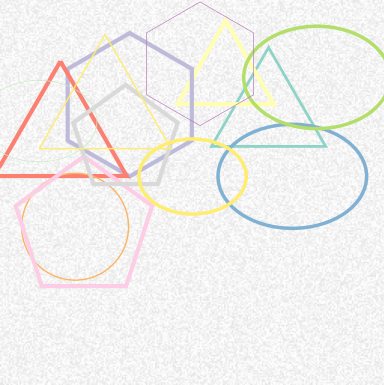[{"shape": "triangle", "thickness": 2, "radius": 0.86, "center": [0.698, 0.705]}, {"shape": "triangle", "thickness": 3, "radius": 0.72, "center": [0.586, 0.802]}, {"shape": "hexagon", "thickness": 3, "radius": 0.93, "center": [0.337, 0.728]}, {"shape": "triangle", "thickness": 3, "radius": 0.99, "center": [0.157, 0.642]}, {"shape": "oval", "thickness": 2.5, "radius": 0.97, "center": [0.759, 0.542]}, {"shape": "circle", "thickness": 1, "radius": 0.69, "center": [0.195, 0.411]}, {"shape": "oval", "thickness": 2.5, "radius": 0.95, "center": [0.823, 0.799]}, {"shape": "pentagon", "thickness": 3, "radius": 0.93, "center": [0.218, 0.408]}, {"shape": "pentagon", "thickness": 3, "radius": 0.71, "center": [0.326, 0.637]}, {"shape": "hexagon", "thickness": 0.5, "radius": 0.8, "center": [0.52, 0.834]}, {"shape": "oval", "thickness": 0.5, "radius": 0.76, "center": [0.101, 0.685]}, {"shape": "triangle", "thickness": 1, "radius": 0.99, "center": [0.273, 0.713]}, {"shape": "oval", "thickness": 2.5, "radius": 0.7, "center": [0.5, 0.542]}]